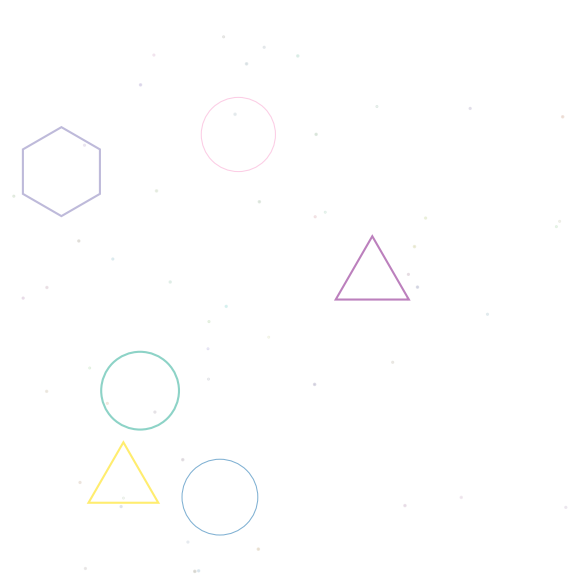[{"shape": "circle", "thickness": 1, "radius": 0.34, "center": [0.243, 0.323]}, {"shape": "hexagon", "thickness": 1, "radius": 0.39, "center": [0.106, 0.702]}, {"shape": "circle", "thickness": 0.5, "radius": 0.33, "center": [0.381, 0.138]}, {"shape": "circle", "thickness": 0.5, "radius": 0.32, "center": [0.413, 0.766]}, {"shape": "triangle", "thickness": 1, "radius": 0.37, "center": [0.645, 0.517]}, {"shape": "triangle", "thickness": 1, "radius": 0.35, "center": [0.214, 0.163]}]